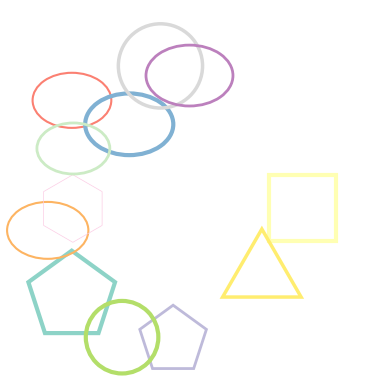[{"shape": "pentagon", "thickness": 3, "radius": 0.59, "center": [0.186, 0.231]}, {"shape": "square", "thickness": 3, "radius": 0.43, "center": [0.786, 0.459]}, {"shape": "pentagon", "thickness": 2, "radius": 0.45, "center": [0.45, 0.116]}, {"shape": "oval", "thickness": 1.5, "radius": 0.51, "center": [0.187, 0.739]}, {"shape": "oval", "thickness": 3, "radius": 0.57, "center": [0.336, 0.677]}, {"shape": "oval", "thickness": 1.5, "radius": 0.53, "center": [0.124, 0.402]}, {"shape": "circle", "thickness": 3, "radius": 0.47, "center": [0.317, 0.124]}, {"shape": "hexagon", "thickness": 0.5, "radius": 0.44, "center": [0.189, 0.458]}, {"shape": "circle", "thickness": 2.5, "radius": 0.55, "center": [0.417, 0.829]}, {"shape": "oval", "thickness": 2, "radius": 0.56, "center": [0.492, 0.804]}, {"shape": "oval", "thickness": 2, "radius": 0.47, "center": [0.191, 0.614]}, {"shape": "triangle", "thickness": 2.5, "radius": 0.59, "center": [0.68, 0.287]}]